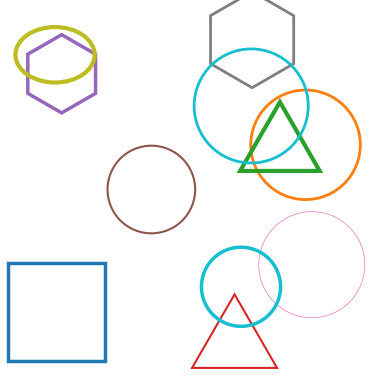[{"shape": "square", "thickness": 2.5, "radius": 0.63, "center": [0.147, 0.189]}, {"shape": "circle", "thickness": 2, "radius": 0.71, "center": [0.794, 0.624]}, {"shape": "triangle", "thickness": 3, "radius": 0.6, "center": [0.727, 0.616]}, {"shape": "triangle", "thickness": 1.5, "radius": 0.64, "center": [0.609, 0.108]}, {"shape": "hexagon", "thickness": 2.5, "radius": 0.51, "center": [0.16, 0.808]}, {"shape": "circle", "thickness": 1.5, "radius": 0.57, "center": [0.393, 0.508]}, {"shape": "circle", "thickness": 0.5, "radius": 0.69, "center": [0.81, 0.312]}, {"shape": "hexagon", "thickness": 2, "radius": 0.62, "center": [0.655, 0.897]}, {"shape": "oval", "thickness": 3, "radius": 0.51, "center": [0.143, 0.858]}, {"shape": "circle", "thickness": 2, "radius": 0.74, "center": [0.652, 0.725]}, {"shape": "circle", "thickness": 2.5, "radius": 0.51, "center": [0.626, 0.255]}]